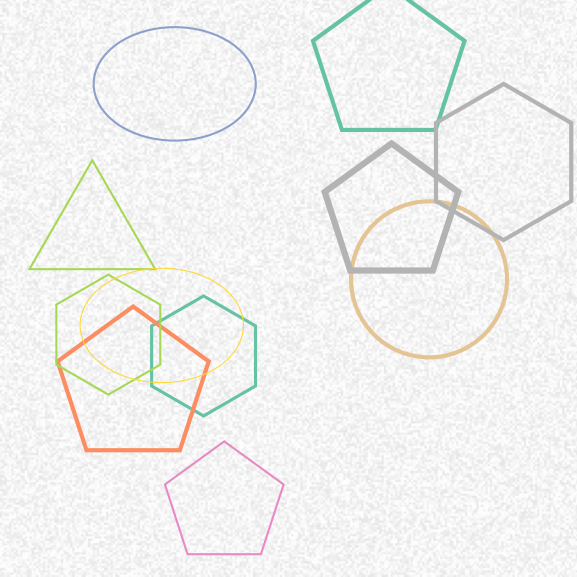[{"shape": "hexagon", "thickness": 1.5, "radius": 0.52, "center": [0.353, 0.383]}, {"shape": "pentagon", "thickness": 2, "radius": 0.69, "center": [0.673, 0.886]}, {"shape": "pentagon", "thickness": 2, "radius": 0.69, "center": [0.231, 0.331]}, {"shape": "oval", "thickness": 1, "radius": 0.7, "center": [0.303, 0.854]}, {"shape": "pentagon", "thickness": 1, "radius": 0.54, "center": [0.388, 0.127]}, {"shape": "hexagon", "thickness": 1, "radius": 0.52, "center": [0.188, 0.42]}, {"shape": "triangle", "thickness": 1, "radius": 0.63, "center": [0.16, 0.596]}, {"shape": "oval", "thickness": 0.5, "radius": 0.71, "center": [0.28, 0.436]}, {"shape": "circle", "thickness": 2, "radius": 0.68, "center": [0.743, 0.515]}, {"shape": "pentagon", "thickness": 3, "radius": 0.61, "center": [0.678, 0.629]}, {"shape": "hexagon", "thickness": 2, "radius": 0.68, "center": [0.872, 0.719]}]